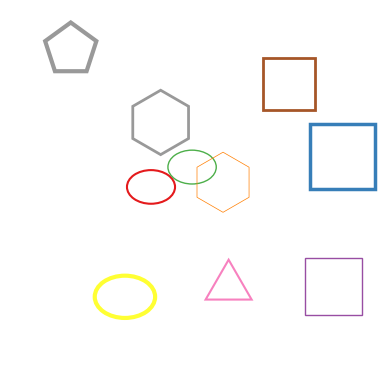[{"shape": "oval", "thickness": 1.5, "radius": 0.31, "center": [0.392, 0.514]}, {"shape": "square", "thickness": 2.5, "radius": 0.42, "center": [0.889, 0.593]}, {"shape": "oval", "thickness": 1, "radius": 0.31, "center": [0.499, 0.566]}, {"shape": "square", "thickness": 1, "radius": 0.37, "center": [0.866, 0.256]}, {"shape": "hexagon", "thickness": 0.5, "radius": 0.39, "center": [0.579, 0.527]}, {"shape": "oval", "thickness": 3, "radius": 0.39, "center": [0.325, 0.229]}, {"shape": "square", "thickness": 2, "radius": 0.33, "center": [0.75, 0.782]}, {"shape": "triangle", "thickness": 1.5, "radius": 0.34, "center": [0.594, 0.256]}, {"shape": "pentagon", "thickness": 3, "radius": 0.35, "center": [0.184, 0.872]}, {"shape": "hexagon", "thickness": 2, "radius": 0.42, "center": [0.417, 0.682]}]